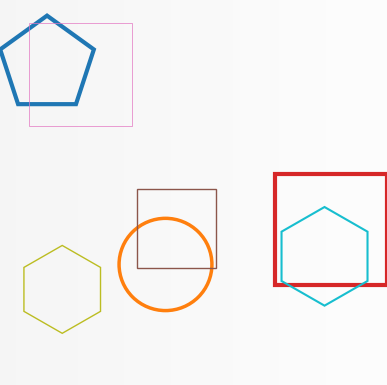[{"shape": "pentagon", "thickness": 3, "radius": 0.64, "center": [0.121, 0.832]}, {"shape": "circle", "thickness": 2.5, "radius": 0.6, "center": [0.427, 0.313]}, {"shape": "square", "thickness": 3, "radius": 0.72, "center": [0.854, 0.404]}, {"shape": "square", "thickness": 1, "radius": 0.51, "center": [0.455, 0.407]}, {"shape": "square", "thickness": 0.5, "radius": 0.67, "center": [0.207, 0.807]}, {"shape": "hexagon", "thickness": 1, "radius": 0.57, "center": [0.161, 0.248]}, {"shape": "hexagon", "thickness": 1.5, "radius": 0.64, "center": [0.837, 0.334]}]